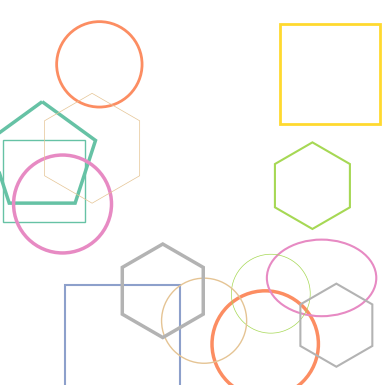[{"shape": "pentagon", "thickness": 2.5, "radius": 0.73, "center": [0.11, 0.59]}, {"shape": "square", "thickness": 1, "radius": 0.54, "center": [0.114, 0.53]}, {"shape": "circle", "thickness": 2, "radius": 0.55, "center": [0.258, 0.833]}, {"shape": "circle", "thickness": 2.5, "radius": 0.69, "center": [0.689, 0.106]}, {"shape": "square", "thickness": 1.5, "radius": 0.75, "center": [0.318, 0.11]}, {"shape": "oval", "thickness": 1.5, "radius": 0.71, "center": [0.835, 0.278]}, {"shape": "circle", "thickness": 2.5, "radius": 0.64, "center": [0.162, 0.47]}, {"shape": "hexagon", "thickness": 1.5, "radius": 0.56, "center": [0.811, 0.518]}, {"shape": "circle", "thickness": 0.5, "radius": 0.51, "center": [0.703, 0.237]}, {"shape": "square", "thickness": 2, "radius": 0.65, "center": [0.858, 0.808]}, {"shape": "hexagon", "thickness": 0.5, "radius": 0.71, "center": [0.239, 0.615]}, {"shape": "circle", "thickness": 1, "radius": 0.55, "center": [0.53, 0.167]}, {"shape": "hexagon", "thickness": 1.5, "radius": 0.54, "center": [0.874, 0.155]}, {"shape": "hexagon", "thickness": 2.5, "radius": 0.61, "center": [0.423, 0.245]}]